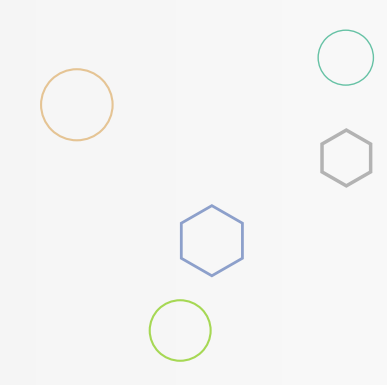[{"shape": "circle", "thickness": 1, "radius": 0.36, "center": [0.892, 0.85]}, {"shape": "hexagon", "thickness": 2, "radius": 0.46, "center": [0.547, 0.375]}, {"shape": "circle", "thickness": 1.5, "radius": 0.39, "center": [0.465, 0.142]}, {"shape": "circle", "thickness": 1.5, "radius": 0.46, "center": [0.198, 0.728]}, {"shape": "hexagon", "thickness": 2.5, "radius": 0.36, "center": [0.894, 0.59]}]